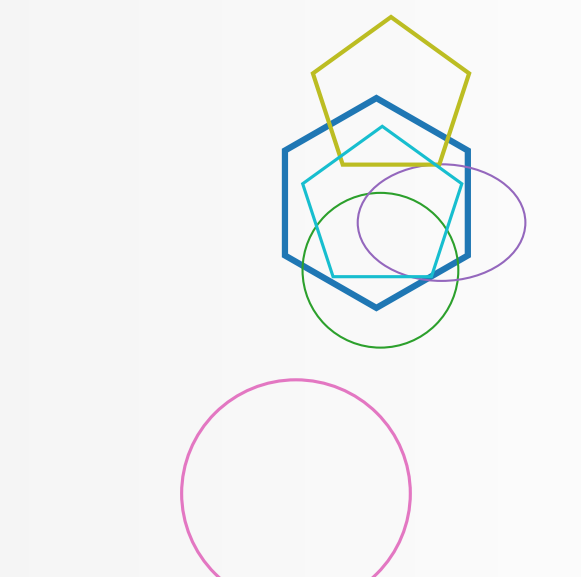[{"shape": "hexagon", "thickness": 3, "radius": 0.91, "center": [0.648, 0.648]}, {"shape": "circle", "thickness": 1, "radius": 0.67, "center": [0.655, 0.531]}, {"shape": "oval", "thickness": 1, "radius": 0.72, "center": [0.76, 0.614]}, {"shape": "circle", "thickness": 1.5, "radius": 0.98, "center": [0.509, 0.145]}, {"shape": "pentagon", "thickness": 2, "radius": 0.71, "center": [0.673, 0.828]}, {"shape": "pentagon", "thickness": 1.5, "radius": 0.72, "center": [0.658, 0.636]}]